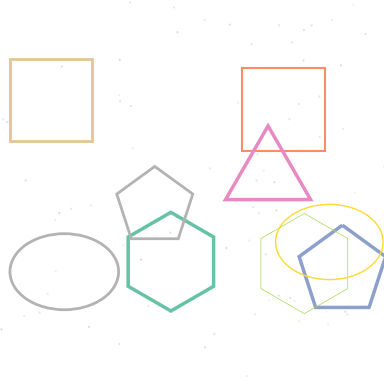[{"shape": "hexagon", "thickness": 2.5, "radius": 0.64, "center": [0.444, 0.32]}, {"shape": "square", "thickness": 1.5, "radius": 0.54, "center": [0.735, 0.716]}, {"shape": "pentagon", "thickness": 2.5, "radius": 0.59, "center": [0.889, 0.297]}, {"shape": "triangle", "thickness": 2.5, "radius": 0.64, "center": [0.696, 0.545]}, {"shape": "hexagon", "thickness": 0.5, "radius": 0.65, "center": [0.79, 0.315]}, {"shape": "oval", "thickness": 1, "radius": 0.7, "center": [0.855, 0.371]}, {"shape": "square", "thickness": 2, "radius": 0.53, "center": [0.132, 0.74]}, {"shape": "oval", "thickness": 2, "radius": 0.71, "center": [0.167, 0.294]}, {"shape": "pentagon", "thickness": 2, "radius": 0.52, "center": [0.402, 0.464]}]